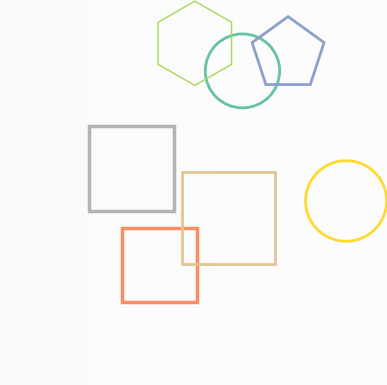[{"shape": "circle", "thickness": 2, "radius": 0.48, "center": [0.626, 0.816]}, {"shape": "square", "thickness": 2.5, "radius": 0.48, "center": [0.411, 0.312]}, {"shape": "pentagon", "thickness": 2, "radius": 0.49, "center": [0.743, 0.859]}, {"shape": "hexagon", "thickness": 1, "radius": 0.55, "center": [0.503, 0.888]}, {"shape": "circle", "thickness": 2, "radius": 0.52, "center": [0.893, 0.478]}, {"shape": "square", "thickness": 2, "radius": 0.6, "center": [0.59, 0.434]}, {"shape": "square", "thickness": 2.5, "radius": 0.55, "center": [0.34, 0.562]}]